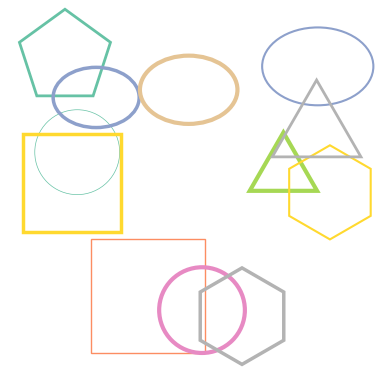[{"shape": "circle", "thickness": 0.5, "radius": 0.55, "center": [0.201, 0.605]}, {"shape": "pentagon", "thickness": 2, "radius": 0.62, "center": [0.169, 0.852]}, {"shape": "square", "thickness": 1, "radius": 0.74, "center": [0.384, 0.232]}, {"shape": "oval", "thickness": 2.5, "radius": 0.56, "center": [0.25, 0.747]}, {"shape": "oval", "thickness": 1.5, "radius": 0.72, "center": [0.825, 0.828]}, {"shape": "circle", "thickness": 3, "radius": 0.56, "center": [0.525, 0.195]}, {"shape": "triangle", "thickness": 3, "radius": 0.5, "center": [0.736, 0.555]}, {"shape": "square", "thickness": 2.5, "radius": 0.64, "center": [0.186, 0.525]}, {"shape": "hexagon", "thickness": 1.5, "radius": 0.61, "center": [0.857, 0.5]}, {"shape": "oval", "thickness": 3, "radius": 0.63, "center": [0.49, 0.767]}, {"shape": "hexagon", "thickness": 2.5, "radius": 0.63, "center": [0.629, 0.179]}, {"shape": "triangle", "thickness": 2, "radius": 0.67, "center": [0.822, 0.659]}]